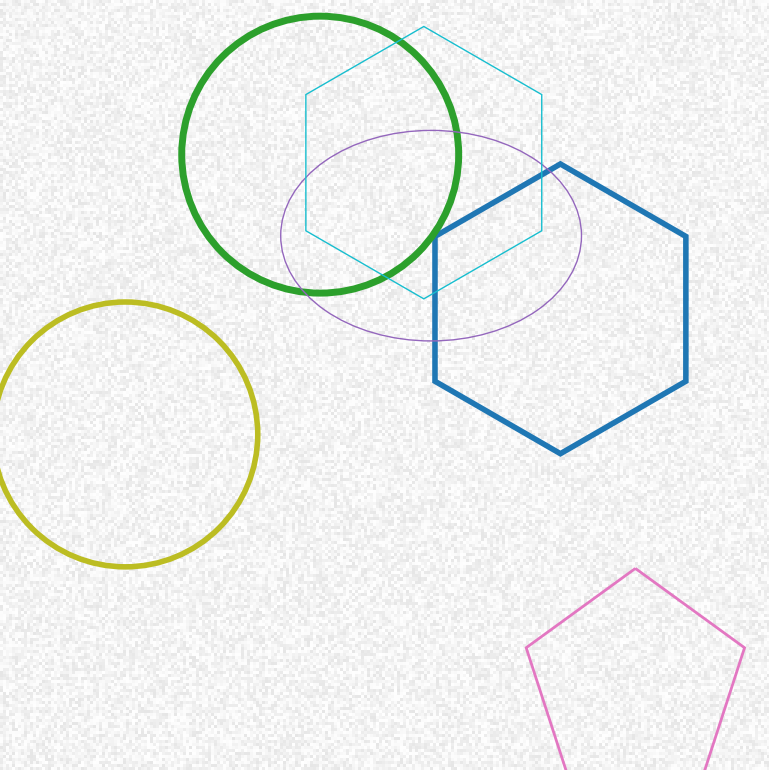[{"shape": "hexagon", "thickness": 2, "radius": 0.94, "center": [0.728, 0.599]}, {"shape": "circle", "thickness": 2.5, "radius": 0.9, "center": [0.416, 0.799]}, {"shape": "oval", "thickness": 0.5, "radius": 0.98, "center": [0.56, 0.694]}, {"shape": "pentagon", "thickness": 1, "radius": 0.75, "center": [0.825, 0.113]}, {"shape": "circle", "thickness": 2, "radius": 0.86, "center": [0.163, 0.436]}, {"shape": "hexagon", "thickness": 0.5, "radius": 0.88, "center": [0.55, 0.789]}]